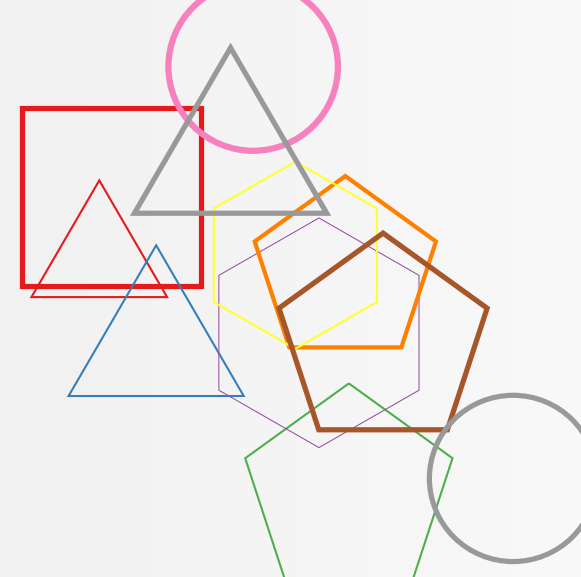[{"shape": "triangle", "thickness": 1, "radius": 0.67, "center": [0.171, 0.552]}, {"shape": "square", "thickness": 2.5, "radius": 0.77, "center": [0.192, 0.659]}, {"shape": "triangle", "thickness": 1, "radius": 0.87, "center": [0.269, 0.4]}, {"shape": "pentagon", "thickness": 1, "radius": 0.94, "center": [0.6, 0.148]}, {"shape": "hexagon", "thickness": 0.5, "radius": 0.99, "center": [0.549, 0.423]}, {"shape": "pentagon", "thickness": 2, "radius": 0.82, "center": [0.594, 0.53]}, {"shape": "hexagon", "thickness": 1, "radius": 0.81, "center": [0.508, 0.557]}, {"shape": "pentagon", "thickness": 2.5, "radius": 0.94, "center": [0.659, 0.407]}, {"shape": "circle", "thickness": 3, "radius": 0.73, "center": [0.436, 0.884]}, {"shape": "circle", "thickness": 2.5, "radius": 0.72, "center": [0.883, 0.171]}, {"shape": "triangle", "thickness": 2.5, "radius": 0.96, "center": [0.397, 0.725]}]